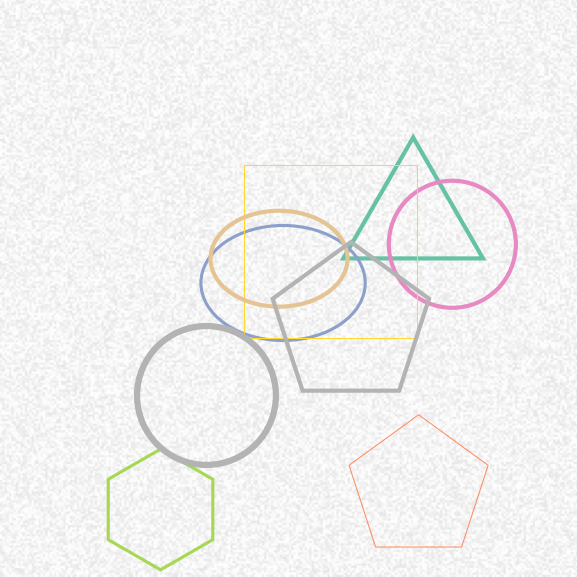[{"shape": "triangle", "thickness": 2, "radius": 0.7, "center": [0.715, 0.621]}, {"shape": "pentagon", "thickness": 0.5, "radius": 0.63, "center": [0.725, 0.154]}, {"shape": "oval", "thickness": 1.5, "radius": 0.71, "center": [0.49, 0.509]}, {"shape": "circle", "thickness": 2, "radius": 0.55, "center": [0.783, 0.576]}, {"shape": "hexagon", "thickness": 1.5, "radius": 0.52, "center": [0.278, 0.117]}, {"shape": "square", "thickness": 0.5, "radius": 0.75, "center": [0.572, 0.564]}, {"shape": "oval", "thickness": 2, "radius": 0.59, "center": [0.483, 0.551]}, {"shape": "pentagon", "thickness": 2, "radius": 0.71, "center": [0.608, 0.438]}, {"shape": "circle", "thickness": 3, "radius": 0.6, "center": [0.358, 0.314]}]